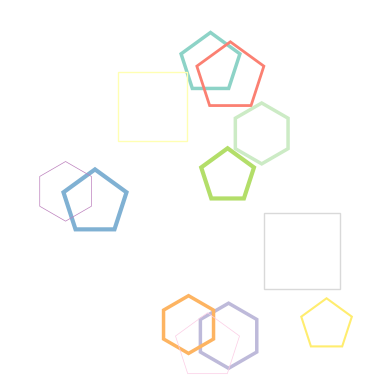[{"shape": "pentagon", "thickness": 2.5, "radius": 0.4, "center": [0.547, 0.835]}, {"shape": "square", "thickness": 1, "radius": 0.44, "center": [0.396, 0.723]}, {"shape": "hexagon", "thickness": 2.5, "radius": 0.42, "center": [0.594, 0.128]}, {"shape": "pentagon", "thickness": 2, "radius": 0.46, "center": [0.598, 0.8]}, {"shape": "pentagon", "thickness": 3, "radius": 0.43, "center": [0.247, 0.474]}, {"shape": "hexagon", "thickness": 2.5, "radius": 0.37, "center": [0.49, 0.157]}, {"shape": "pentagon", "thickness": 3, "radius": 0.36, "center": [0.591, 0.543]}, {"shape": "pentagon", "thickness": 0.5, "radius": 0.44, "center": [0.539, 0.1]}, {"shape": "square", "thickness": 1, "radius": 0.49, "center": [0.784, 0.347]}, {"shape": "hexagon", "thickness": 0.5, "radius": 0.39, "center": [0.17, 0.503]}, {"shape": "hexagon", "thickness": 2.5, "radius": 0.4, "center": [0.68, 0.653]}, {"shape": "pentagon", "thickness": 1.5, "radius": 0.35, "center": [0.848, 0.156]}]